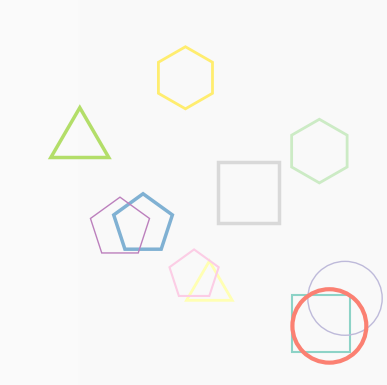[{"shape": "square", "thickness": 1.5, "radius": 0.37, "center": [0.829, 0.16]}, {"shape": "triangle", "thickness": 2, "radius": 0.34, "center": [0.54, 0.254]}, {"shape": "circle", "thickness": 1, "radius": 0.48, "center": [0.89, 0.225]}, {"shape": "circle", "thickness": 3, "radius": 0.48, "center": [0.85, 0.153]}, {"shape": "pentagon", "thickness": 2.5, "radius": 0.4, "center": [0.369, 0.417]}, {"shape": "triangle", "thickness": 2.5, "radius": 0.43, "center": [0.206, 0.634]}, {"shape": "pentagon", "thickness": 1.5, "radius": 0.33, "center": [0.501, 0.285]}, {"shape": "square", "thickness": 2.5, "radius": 0.4, "center": [0.642, 0.5]}, {"shape": "pentagon", "thickness": 1, "radius": 0.4, "center": [0.31, 0.408]}, {"shape": "hexagon", "thickness": 2, "radius": 0.41, "center": [0.824, 0.608]}, {"shape": "hexagon", "thickness": 2, "radius": 0.4, "center": [0.479, 0.798]}]